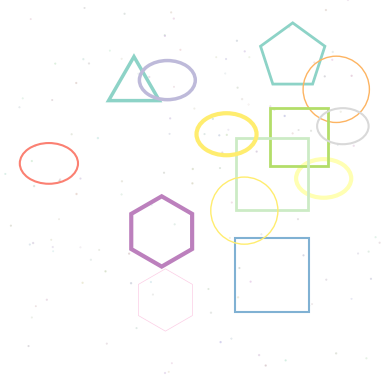[{"shape": "pentagon", "thickness": 2, "radius": 0.44, "center": [0.76, 0.853]}, {"shape": "triangle", "thickness": 2.5, "radius": 0.38, "center": [0.348, 0.777]}, {"shape": "oval", "thickness": 3, "radius": 0.36, "center": [0.841, 0.537]}, {"shape": "oval", "thickness": 2.5, "radius": 0.36, "center": [0.435, 0.792]}, {"shape": "oval", "thickness": 1.5, "radius": 0.38, "center": [0.127, 0.576]}, {"shape": "square", "thickness": 1.5, "radius": 0.48, "center": [0.706, 0.285]}, {"shape": "circle", "thickness": 1, "radius": 0.43, "center": [0.873, 0.768]}, {"shape": "square", "thickness": 2, "radius": 0.38, "center": [0.776, 0.644]}, {"shape": "hexagon", "thickness": 0.5, "radius": 0.4, "center": [0.43, 0.221]}, {"shape": "oval", "thickness": 1.5, "radius": 0.33, "center": [0.891, 0.672]}, {"shape": "hexagon", "thickness": 3, "radius": 0.46, "center": [0.42, 0.399]}, {"shape": "square", "thickness": 2, "radius": 0.47, "center": [0.707, 0.547]}, {"shape": "circle", "thickness": 1, "radius": 0.44, "center": [0.635, 0.453]}, {"shape": "oval", "thickness": 3, "radius": 0.39, "center": [0.588, 0.651]}]